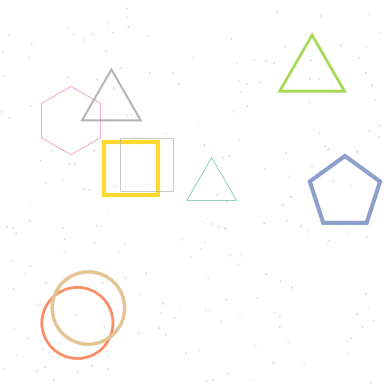[{"shape": "triangle", "thickness": 0.5, "radius": 0.37, "center": [0.55, 0.517]}, {"shape": "circle", "thickness": 2, "radius": 0.46, "center": [0.201, 0.161]}, {"shape": "pentagon", "thickness": 3, "radius": 0.48, "center": [0.896, 0.499]}, {"shape": "hexagon", "thickness": 0.5, "radius": 0.44, "center": [0.184, 0.687]}, {"shape": "triangle", "thickness": 2, "radius": 0.49, "center": [0.811, 0.812]}, {"shape": "square", "thickness": 3, "radius": 0.35, "center": [0.341, 0.563]}, {"shape": "circle", "thickness": 2.5, "radius": 0.47, "center": [0.23, 0.2]}, {"shape": "triangle", "thickness": 1.5, "radius": 0.44, "center": [0.289, 0.731]}, {"shape": "square", "thickness": 0.5, "radius": 0.35, "center": [0.381, 0.572]}]